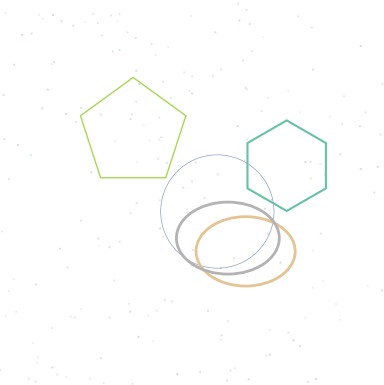[{"shape": "hexagon", "thickness": 1.5, "radius": 0.59, "center": [0.745, 0.57]}, {"shape": "circle", "thickness": 0.5, "radius": 0.74, "center": [0.565, 0.451]}, {"shape": "pentagon", "thickness": 1, "radius": 0.72, "center": [0.346, 0.655]}, {"shape": "oval", "thickness": 2, "radius": 0.64, "center": [0.638, 0.347]}, {"shape": "oval", "thickness": 2, "radius": 0.67, "center": [0.592, 0.382]}]